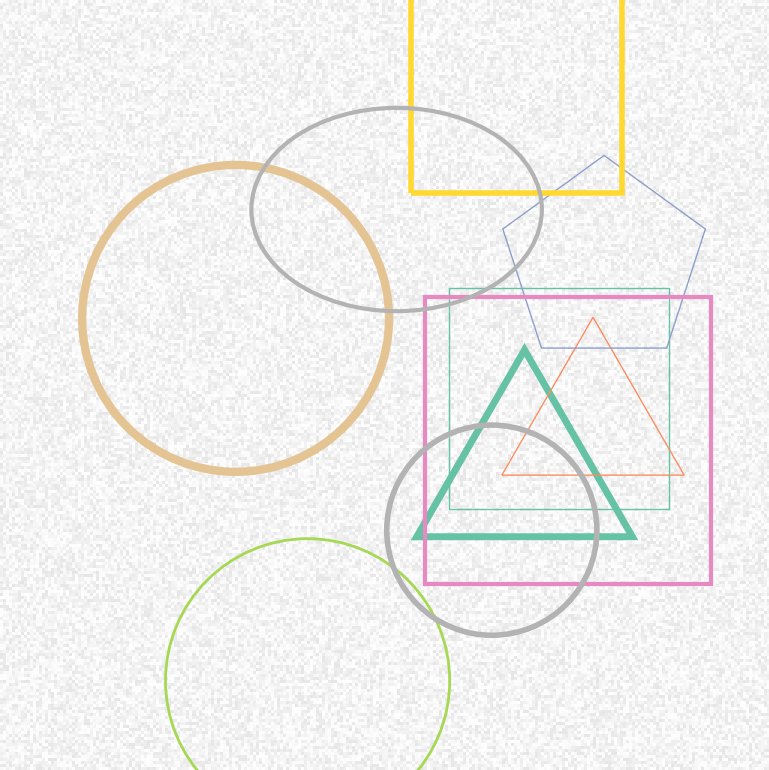[{"shape": "square", "thickness": 0.5, "radius": 0.72, "center": [0.726, 0.483]}, {"shape": "triangle", "thickness": 2.5, "radius": 0.81, "center": [0.681, 0.384]}, {"shape": "triangle", "thickness": 0.5, "radius": 0.68, "center": [0.77, 0.451]}, {"shape": "pentagon", "thickness": 0.5, "radius": 0.69, "center": [0.785, 0.66]}, {"shape": "square", "thickness": 1.5, "radius": 0.93, "center": [0.738, 0.428]}, {"shape": "circle", "thickness": 1, "radius": 0.92, "center": [0.399, 0.116]}, {"shape": "square", "thickness": 2, "radius": 0.68, "center": [0.671, 0.887]}, {"shape": "circle", "thickness": 3, "radius": 1.0, "center": [0.306, 0.587]}, {"shape": "oval", "thickness": 1.5, "radius": 0.94, "center": [0.515, 0.728]}, {"shape": "circle", "thickness": 2, "radius": 0.68, "center": [0.639, 0.311]}]